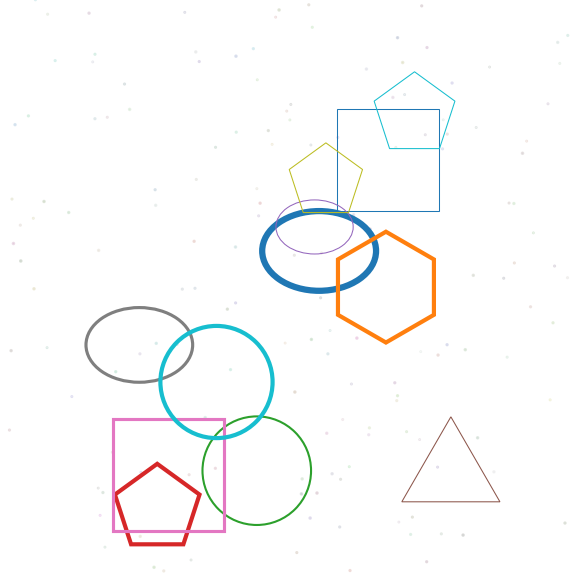[{"shape": "oval", "thickness": 3, "radius": 0.49, "center": [0.553, 0.565]}, {"shape": "square", "thickness": 0.5, "radius": 0.44, "center": [0.672, 0.722]}, {"shape": "hexagon", "thickness": 2, "radius": 0.48, "center": [0.668, 0.502]}, {"shape": "circle", "thickness": 1, "radius": 0.47, "center": [0.445, 0.184]}, {"shape": "pentagon", "thickness": 2, "radius": 0.39, "center": [0.272, 0.119]}, {"shape": "oval", "thickness": 0.5, "radius": 0.33, "center": [0.545, 0.606]}, {"shape": "triangle", "thickness": 0.5, "radius": 0.49, "center": [0.781, 0.179]}, {"shape": "square", "thickness": 1.5, "radius": 0.48, "center": [0.292, 0.176]}, {"shape": "oval", "thickness": 1.5, "radius": 0.46, "center": [0.241, 0.402]}, {"shape": "pentagon", "thickness": 0.5, "radius": 0.33, "center": [0.564, 0.685]}, {"shape": "circle", "thickness": 2, "radius": 0.49, "center": [0.375, 0.338]}, {"shape": "pentagon", "thickness": 0.5, "radius": 0.37, "center": [0.718, 0.801]}]